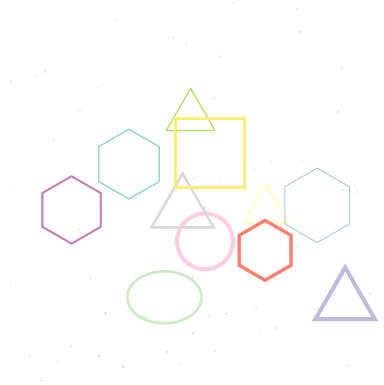[{"shape": "hexagon", "thickness": 1, "radius": 0.45, "center": [0.335, 0.574]}, {"shape": "triangle", "thickness": 1, "radius": 0.33, "center": [0.691, 0.454]}, {"shape": "triangle", "thickness": 3, "radius": 0.45, "center": [0.896, 0.216]}, {"shape": "hexagon", "thickness": 2.5, "radius": 0.39, "center": [0.689, 0.35]}, {"shape": "hexagon", "thickness": 0.5, "radius": 0.48, "center": [0.824, 0.467]}, {"shape": "triangle", "thickness": 1, "radius": 0.37, "center": [0.495, 0.698]}, {"shape": "circle", "thickness": 3, "radius": 0.36, "center": [0.532, 0.373]}, {"shape": "triangle", "thickness": 2, "radius": 0.47, "center": [0.474, 0.456]}, {"shape": "hexagon", "thickness": 1.5, "radius": 0.44, "center": [0.186, 0.455]}, {"shape": "oval", "thickness": 2, "radius": 0.48, "center": [0.427, 0.228]}, {"shape": "square", "thickness": 2, "radius": 0.45, "center": [0.543, 0.603]}]